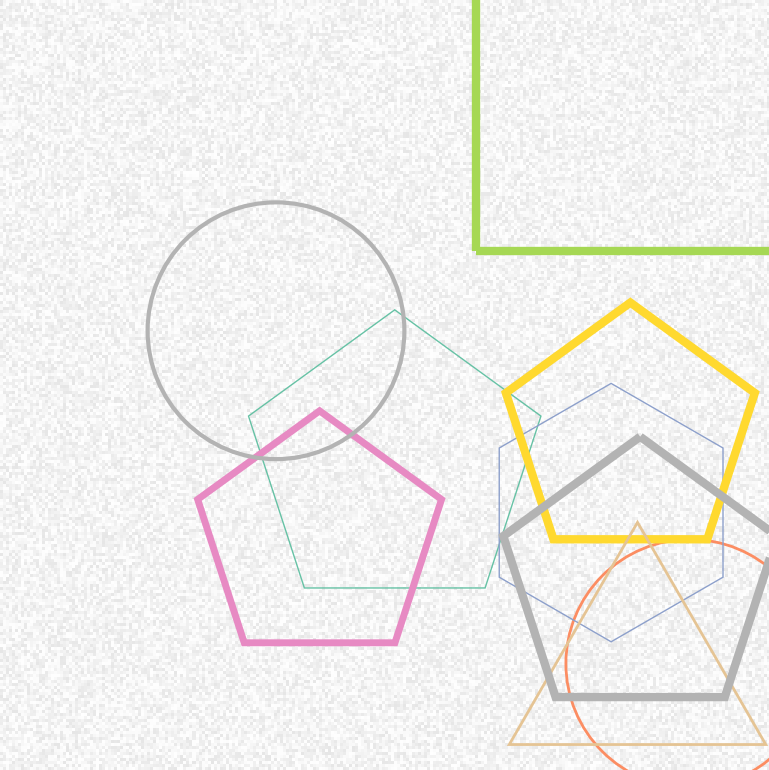[{"shape": "pentagon", "thickness": 0.5, "radius": 1.0, "center": [0.513, 0.398]}, {"shape": "circle", "thickness": 1, "radius": 0.81, "center": [0.896, 0.138]}, {"shape": "hexagon", "thickness": 0.5, "radius": 0.84, "center": [0.794, 0.334]}, {"shape": "pentagon", "thickness": 2.5, "radius": 0.83, "center": [0.415, 0.3]}, {"shape": "square", "thickness": 3, "radius": 0.96, "center": [0.81, 0.865]}, {"shape": "pentagon", "thickness": 3, "radius": 0.85, "center": [0.819, 0.437]}, {"shape": "triangle", "thickness": 1, "radius": 0.96, "center": [0.828, 0.129]}, {"shape": "pentagon", "thickness": 3, "radius": 0.93, "center": [0.831, 0.246]}, {"shape": "circle", "thickness": 1.5, "radius": 0.83, "center": [0.358, 0.57]}]